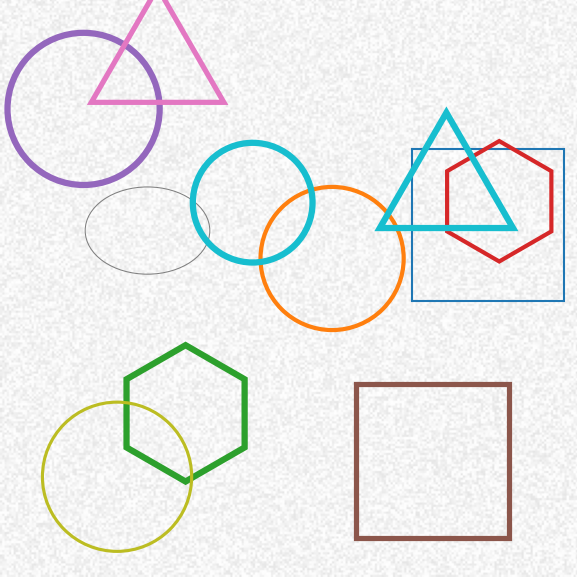[{"shape": "square", "thickness": 1, "radius": 0.66, "center": [0.845, 0.609]}, {"shape": "circle", "thickness": 2, "radius": 0.62, "center": [0.575, 0.552]}, {"shape": "hexagon", "thickness": 3, "radius": 0.59, "center": [0.321, 0.283]}, {"shape": "hexagon", "thickness": 2, "radius": 0.52, "center": [0.864, 0.651]}, {"shape": "circle", "thickness": 3, "radius": 0.66, "center": [0.145, 0.811]}, {"shape": "square", "thickness": 2.5, "radius": 0.66, "center": [0.749, 0.201]}, {"shape": "triangle", "thickness": 2.5, "radius": 0.66, "center": [0.273, 0.888]}, {"shape": "oval", "thickness": 0.5, "radius": 0.54, "center": [0.255, 0.6]}, {"shape": "circle", "thickness": 1.5, "radius": 0.65, "center": [0.203, 0.174]}, {"shape": "triangle", "thickness": 3, "radius": 0.67, "center": [0.773, 0.671]}, {"shape": "circle", "thickness": 3, "radius": 0.52, "center": [0.438, 0.648]}]